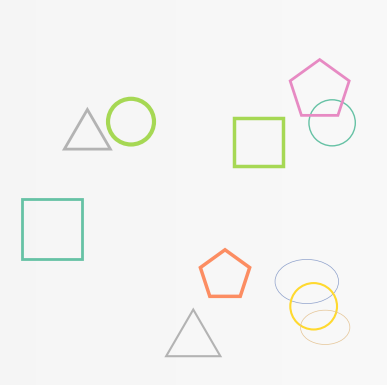[{"shape": "square", "thickness": 2, "radius": 0.39, "center": [0.134, 0.406]}, {"shape": "circle", "thickness": 1, "radius": 0.3, "center": [0.857, 0.681]}, {"shape": "pentagon", "thickness": 2.5, "radius": 0.33, "center": [0.581, 0.284]}, {"shape": "oval", "thickness": 0.5, "radius": 0.41, "center": [0.792, 0.269]}, {"shape": "pentagon", "thickness": 2, "radius": 0.4, "center": [0.825, 0.765]}, {"shape": "square", "thickness": 2.5, "radius": 0.31, "center": [0.667, 0.632]}, {"shape": "circle", "thickness": 3, "radius": 0.3, "center": [0.338, 0.684]}, {"shape": "circle", "thickness": 1.5, "radius": 0.3, "center": [0.809, 0.204]}, {"shape": "oval", "thickness": 0.5, "radius": 0.32, "center": [0.839, 0.15]}, {"shape": "triangle", "thickness": 1.5, "radius": 0.4, "center": [0.499, 0.115]}, {"shape": "triangle", "thickness": 2, "radius": 0.34, "center": [0.225, 0.647]}]